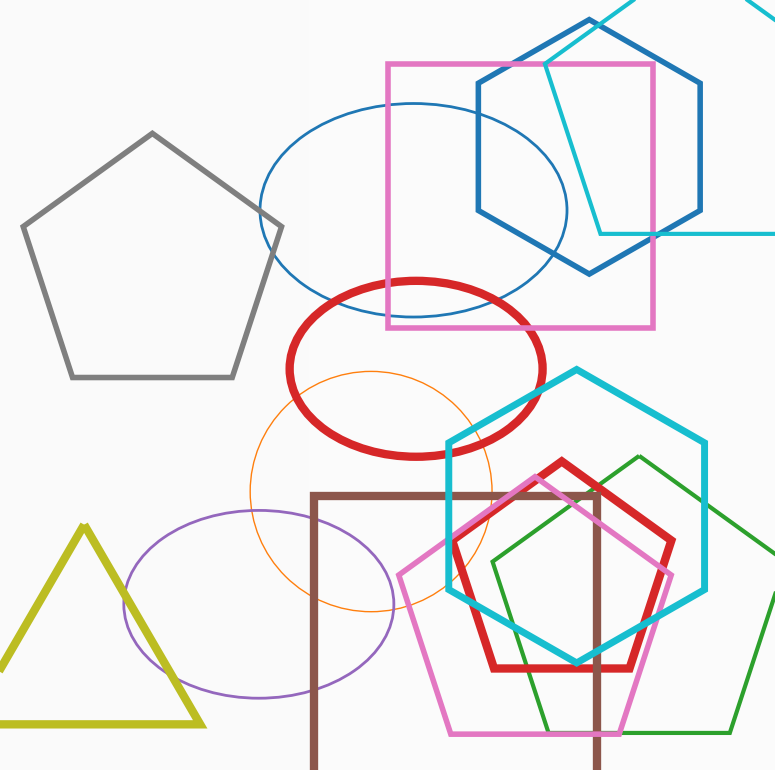[{"shape": "oval", "thickness": 1, "radius": 0.99, "center": [0.534, 0.727]}, {"shape": "hexagon", "thickness": 2, "radius": 0.83, "center": [0.76, 0.809]}, {"shape": "circle", "thickness": 0.5, "radius": 0.78, "center": [0.479, 0.362]}, {"shape": "pentagon", "thickness": 1.5, "radius": 0.99, "center": [0.825, 0.209]}, {"shape": "pentagon", "thickness": 3, "radius": 0.74, "center": [0.725, 0.252]}, {"shape": "oval", "thickness": 3, "radius": 0.82, "center": [0.537, 0.521]}, {"shape": "oval", "thickness": 1, "radius": 0.87, "center": [0.334, 0.215]}, {"shape": "square", "thickness": 3, "radius": 0.91, "center": [0.588, 0.173]}, {"shape": "pentagon", "thickness": 2, "radius": 0.92, "center": [0.69, 0.196]}, {"shape": "square", "thickness": 2, "radius": 0.85, "center": [0.672, 0.745]}, {"shape": "pentagon", "thickness": 2, "radius": 0.88, "center": [0.197, 0.652]}, {"shape": "triangle", "thickness": 3, "radius": 0.86, "center": [0.109, 0.146]}, {"shape": "pentagon", "thickness": 1.5, "radius": 0.99, "center": [0.891, 0.856]}, {"shape": "hexagon", "thickness": 2.5, "radius": 0.95, "center": [0.744, 0.33]}]